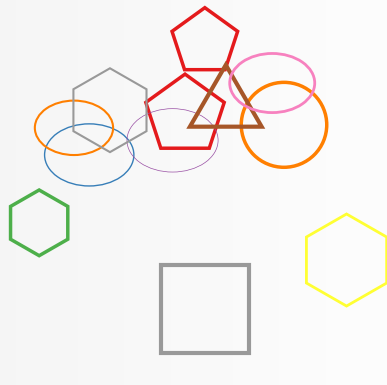[{"shape": "pentagon", "thickness": 2.5, "radius": 0.53, "center": [0.477, 0.701]}, {"shape": "pentagon", "thickness": 2.5, "radius": 0.45, "center": [0.529, 0.891]}, {"shape": "oval", "thickness": 1, "radius": 0.58, "center": [0.23, 0.598]}, {"shape": "hexagon", "thickness": 2.5, "radius": 0.43, "center": [0.101, 0.421]}, {"shape": "oval", "thickness": 0.5, "radius": 0.59, "center": [0.445, 0.635]}, {"shape": "circle", "thickness": 2.5, "radius": 0.55, "center": [0.733, 0.676]}, {"shape": "oval", "thickness": 1.5, "radius": 0.5, "center": [0.191, 0.668]}, {"shape": "hexagon", "thickness": 2, "radius": 0.6, "center": [0.894, 0.325]}, {"shape": "triangle", "thickness": 3, "radius": 0.53, "center": [0.583, 0.724]}, {"shape": "oval", "thickness": 2, "radius": 0.55, "center": [0.703, 0.784]}, {"shape": "square", "thickness": 3, "radius": 0.57, "center": [0.529, 0.196]}, {"shape": "hexagon", "thickness": 1.5, "radius": 0.54, "center": [0.284, 0.714]}]